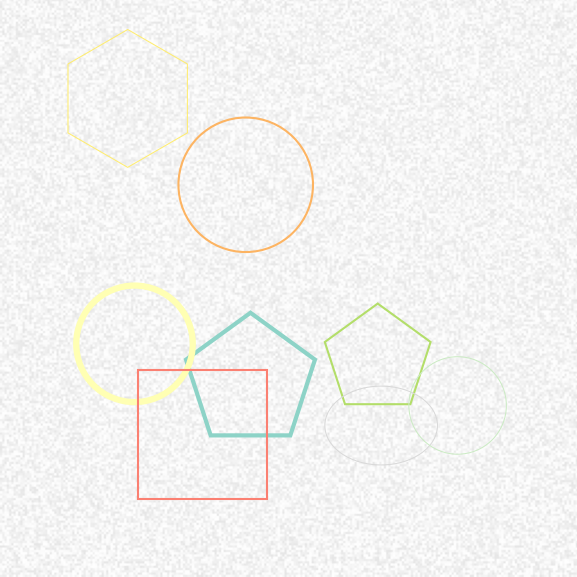[{"shape": "pentagon", "thickness": 2, "radius": 0.59, "center": [0.434, 0.34]}, {"shape": "circle", "thickness": 3, "radius": 0.5, "center": [0.233, 0.404]}, {"shape": "square", "thickness": 1, "radius": 0.56, "center": [0.351, 0.246]}, {"shape": "circle", "thickness": 1, "radius": 0.58, "center": [0.425, 0.679]}, {"shape": "pentagon", "thickness": 1, "radius": 0.48, "center": [0.654, 0.377]}, {"shape": "oval", "thickness": 0.5, "radius": 0.49, "center": [0.66, 0.262]}, {"shape": "circle", "thickness": 0.5, "radius": 0.42, "center": [0.792, 0.297]}, {"shape": "hexagon", "thickness": 0.5, "radius": 0.6, "center": [0.221, 0.829]}]